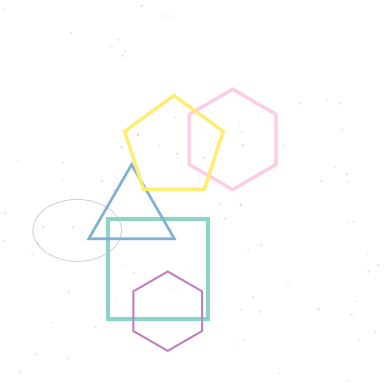[{"shape": "square", "thickness": 3, "radius": 0.65, "center": [0.41, 0.302]}, {"shape": "oval", "thickness": 0.5, "radius": 0.57, "center": [0.201, 0.402]}, {"shape": "triangle", "thickness": 2, "radius": 0.64, "center": [0.342, 0.444]}, {"shape": "hexagon", "thickness": 2.5, "radius": 0.65, "center": [0.604, 0.638]}, {"shape": "hexagon", "thickness": 1.5, "radius": 0.52, "center": [0.436, 0.192]}, {"shape": "pentagon", "thickness": 2.5, "radius": 0.67, "center": [0.452, 0.617]}]